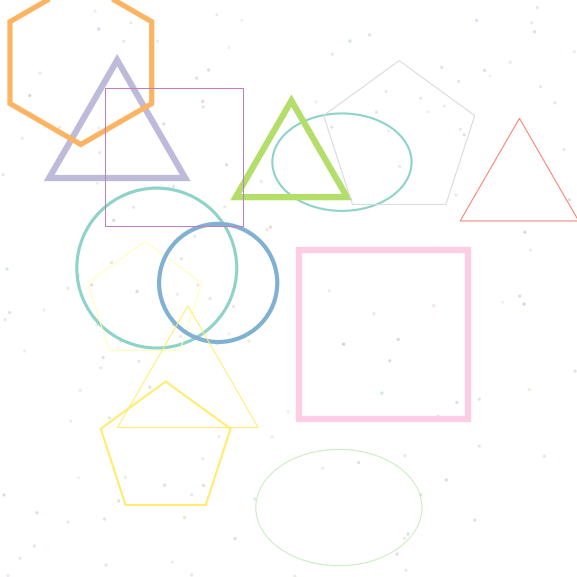[{"shape": "circle", "thickness": 1.5, "radius": 0.69, "center": [0.271, 0.535]}, {"shape": "oval", "thickness": 1, "radius": 0.6, "center": [0.592, 0.718]}, {"shape": "pentagon", "thickness": 0.5, "radius": 0.52, "center": [0.25, 0.477]}, {"shape": "triangle", "thickness": 3, "radius": 0.68, "center": [0.203, 0.759]}, {"shape": "triangle", "thickness": 0.5, "radius": 0.59, "center": [0.899, 0.676]}, {"shape": "circle", "thickness": 2, "radius": 0.51, "center": [0.378, 0.509]}, {"shape": "hexagon", "thickness": 2.5, "radius": 0.71, "center": [0.14, 0.891]}, {"shape": "triangle", "thickness": 3, "radius": 0.56, "center": [0.505, 0.713]}, {"shape": "square", "thickness": 3, "radius": 0.73, "center": [0.664, 0.42]}, {"shape": "pentagon", "thickness": 0.5, "radius": 0.69, "center": [0.691, 0.757]}, {"shape": "square", "thickness": 0.5, "radius": 0.6, "center": [0.302, 0.727]}, {"shape": "oval", "thickness": 0.5, "radius": 0.72, "center": [0.587, 0.12]}, {"shape": "triangle", "thickness": 0.5, "radius": 0.7, "center": [0.325, 0.329]}, {"shape": "pentagon", "thickness": 1, "radius": 0.59, "center": [0.287, 0.22]}]